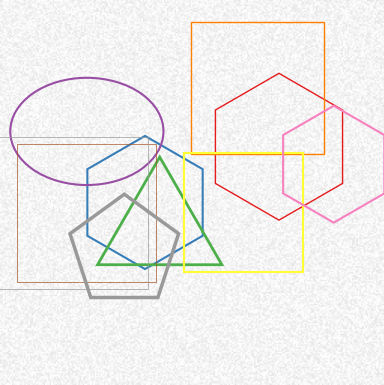[{"shape": "hexagon", "thickness": 1, "radius": 0.95, "center": [0.725, 0.619]}, {"shape": "hexagon", "thickness": 1.5, "radius": 0.86, "center": [0.377, 0.474]}, {"shape": "triangle", "thickness": 2, "radius": 0.93, "center": [0.415, 0.406]}, {"shape": "oval", "thickness": 1.5, "radius": 0.99, "center": [0.226, 0.659]}, {"shape": "square", "thickness": 1, "radius": 0.86, "center": [0.668, 0.771]}, {"shape": "square", "thickness": 1.5, "radius": 0.77, "center": [0.633, 0.448]}, {"shape": "square", "thickness": 0.5, "radius": 0.9, "center": [0.225, 0.446]}, {"shape": "hexagon", "thickness": 1.5, "radius": 0.76, "center": [0.867, 0.573]}, {"shape": "square", "thickness": 0.5, "radius": 0.99, "center": [0.185, 0.447]}, {"shape": "pentagon", "thickness": 2.5, "radius": 0.74, "center": [0.323, 0.347]}]